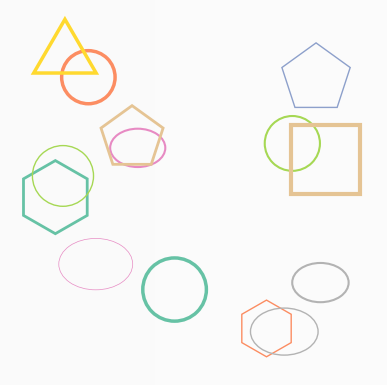[{"shape": "hexagon", "thickness": 2, "radius": 0.47, "center": [0.143, 0.488]}, {"shape": "circle", "thickness": 2.5, "radius": 0.41, "center": [0.451, 0.248]}, {"shape": "circle", "thickness": 2.5, "radius": 0.34, "center": [0.228, 0.799]}, {"shape": "hexagon", "thickness": 1, "radius": 0.37, "center": [0.688, 0.147]}, {"shape": "pentagon", "thickness": 1, "radius": 0.46, "center": [0.816, 0.796]}, {"shape": "oval", "thickness": 0.5, "radius": 0.48, "center": [0.247, 0.314]}, {"shape": "oval", "thickness": 1.5, "radius": 0.36, "center": [0.355, 0.616]}, {"shape": "circle", "thickness": 1, "radius": 0.39, "center": [0.162, 0.543]}, {"shape": "circle", "thickness": 1.5, "radius": 0.36, "center": [0.754, 0.627]}, {"shape": "triangle", "thickness": 2.5, "radius": 0.47, "center": [0.168, 0.857]}, {"shape": "square", "thickness": 3, "radius": 0.45, "center": [0.84, 0.585]}, {"shape": "pentagon", "thickness": 2, "radius": 0.42, "center": [0.341, 0.641]}, {"shape": "oval", "thickness": 1.5, "radius": 0.36, "center": [0.827, 0.266]}, {"shape": "oval", "thickness": 1, "radius": 0.44, "center": [0.734, 0.139]}]